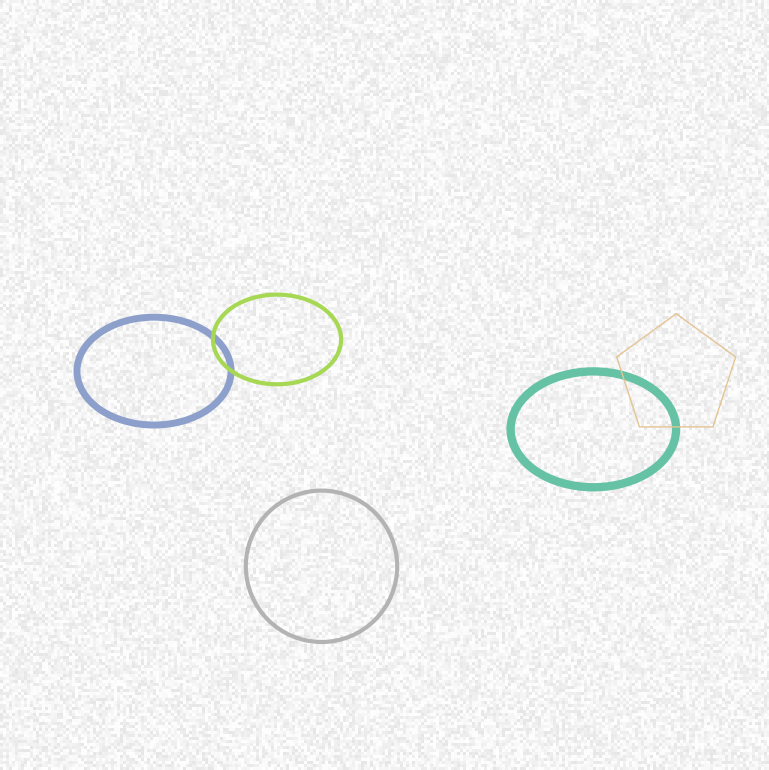[{"shape": "oval", "thickness": 3, "radius": 0.54, "center": [0.771, 0.442]}, {"shape": "oval", "thickness": 2.5, "radius": 0.5, "center": [0.2, 0.518]}, {"shape": "oval", "thickness": 1.5, "radius": 0.42, "center": [0.36, 0.559]}, {"shape": "pentagon", "thickness": 0.5, "radius": 0.41, "center": [0.878, 0.511]}, {"shape": "circle", "thickness": 1.5, "radius": 0.49, "center": [0.418, 0.265]}]